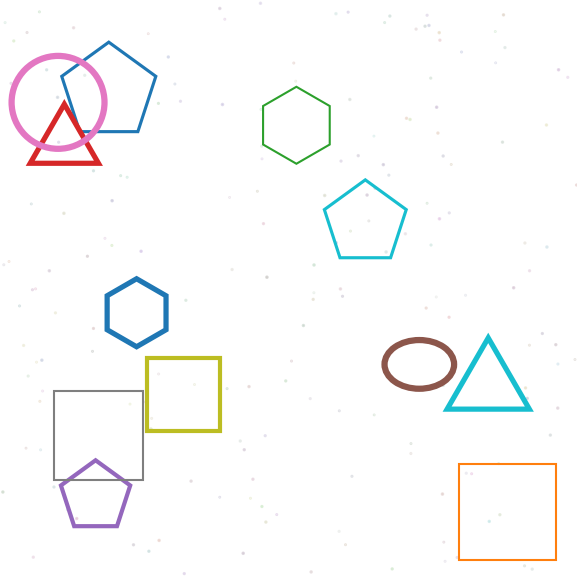[{"shape": "hexagon", "thickness": 2.5, "radius": 0.29, "center": [0.237, 0.458]}, {"shape": "pentagon", "thickness": 1.5, "radius": 0.43, "center": [0.188, 0.84]}, {"shape": "square", "thickness": 1, "radius": 0.42, "center": [0.879, 0.113]}, {"shape": "hexagon", "thickness": 1, "radius": 0.33, "center": [0.513, 0.782]}, {"shape": "triangle", "thickness": 2.5, "radius": 0.34, "center": [0.111, 0.75]}, {"shape": "pentagon", "thickness": 2, "radius": 0.32, "center": [0.166, 0.139]}, {"shape": "oval", "thickness": 3, "radius": 0.3, "center": [0.726, 0.368]}, {"shape": "circle", "thickness": 3, "radius": 0.4, "center": [0.101, 0.822]}, {"shape": "square", "thickness": 1, "radius": 0.39, "center": [0.171, 0.245]}, {"shape": "square", "thickness": 2, "radius": 0.31, "center": [0.318, 0.316]}, {"shape": "triangle", "thickness": 2.5, "radius": 0.41, "center": [0.845, 0.332]}, {"shape": "pentagon", "thickness": 1.5, "radius": 0.37, "center": [0.633, 0.613]}]